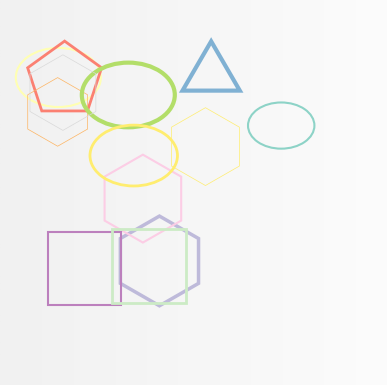[{"shape": "oval", "thickness": 1.5, "radius": 0.43, "center": [0.726, 0.674]}, {"shape": "oval", "thickness": 1.5, "radius": 0.55, "center": [0.151, 0.799]}, {"shape": "hexagon", "thickness": 2.5, "radius": 0.58, "center": [0.411, 0.322]}, {"shape": "pentagon", "thickness": 2, "radius": 0.5, "center": [0.167, 0.793]}, {"shape": "triangle", "thickness": 3, "radius": 0.43, "center": [0.545, 0.807]}, {"shape": "hexagon", "thickness": 0.5, "radius": 0.45, "center": [0.149, 0.709]}, {"shape": "oval", "thickness": 3, "radius": 0.6, "center": [0.331, 0.753]}, {"shape": "hexagon", "thickness": 1.5, "radius": 0.57, "center": [0.369, 0.484]}, {"shape": "hexagon", "thickness": 0.5, "radius": 0.49, "center": [0.162, 0.76]}, {"shape": "square", "thickness": 1.5, "radius": 0.47, "center": [0.219, 0.303]}, {"shape": "square", "thickness": 2, "radius": 0.48, "center": [0.385, 0.309]}, {"shape": "oval", "thickness": 2, "radius": 0.56, "center": [0.345, 0.596]}, {"shape": "hexagon", "thickness": 0.5, "radius": 0.51, "center": [0.53, 0.619]}]